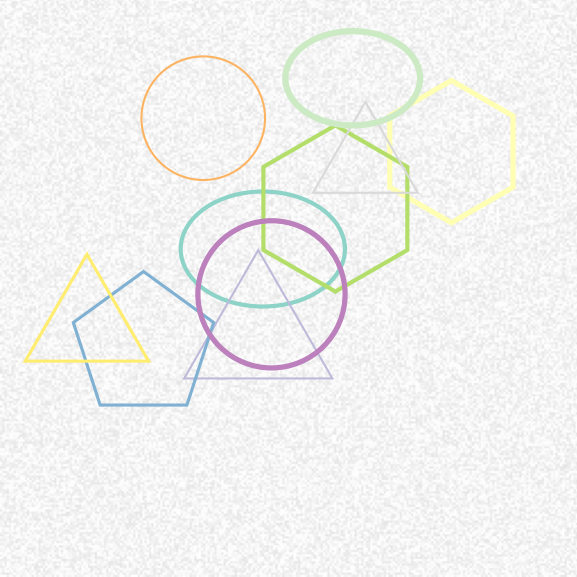[{"shape": "oval", "thickness": 2, "radius": 0.71, "center": [0.455, 0.568]}, {"shape": "hexagon", "thickness": 2.5, "radius": 0.62, "center": [0.782, 0.737]}, {"shape": "triangle", "thickness": 1, "radius": 0.74, "center": [0.447, 0.418]}, {"shape": "pentagon", "thickness": 1.5, "radius": 0.64, "center": [0.249, 0.401]}, {"shape": "circle", "thickness": 1, "radius": 0.54, "center": [0.352, 0.794]}, {"shape": "hexagon", "thickness": 2, "radius": 0.72, "center": [0.581, 0.638]}, {"shape": "triangle", "thickness": 1, "radius": 0.52, "center": [0.633, 0.718]}, {"shape": "circle", "thickness": 2.5, "radius": 0.64, "center": [0.47, 0.489]}, {"shape": "oval", "thickness": 3, "radius": 0.58, "center": [0.611, 0.864]}, {"shape": "triangle", "thickness": 1.5, "radius": 0.62, "center": [0.151, 0.435]}]